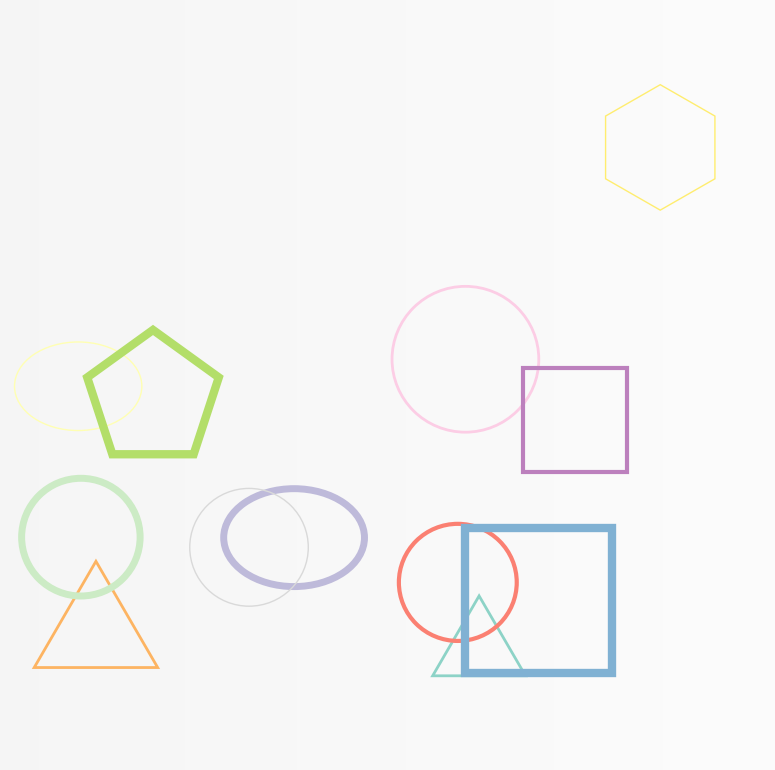[{"shape": "triangle", "thickness": 1, "radius": 0.35, "center": [0.618, 0.157]}, {"shape": "oval", "thickness": 0.5, "radius": 0.41, "center": [0.101, 0.498]}, {"shape": "oval", "thickness": 2.5, "radius": 0.45, "center": [0.379, 0.302]}, {"shape": "circle", "thickness": 1.5, "radius": 0.38, "center": [0.591, 0.244]}, {"shape": "square", "thickness": 3, "radius": 0.47, "center": [0.695, 0.22]}, {"shape": "triangle", "thickness": 1, "radius": 0.46, "center": [0.124, 0.179]}, {"shape": "pentagon", "thickness": 3, "radius": 0.45, "center": [0.197, 0.482]}, {"shape": "circle", "thickness": 1, "radius": 0.47, "center": [0.601, 0.533]}, {"shape": "circle", "thickness": 0.5, "radius": 0.38, "center": [0.321, 0.289]}, {"shape": "square", "thickness": 1.5, "radius": 0.34, "center": [0.742, 0.455]}, {"shape": "circle", "thickness": 2.5, "radius": 0.38, "center": [0.104, 0.302]}, {"shape": "hexagon", "thickness": 0.5, "radius": 0.41, "center": [0.852, 0.809]}]